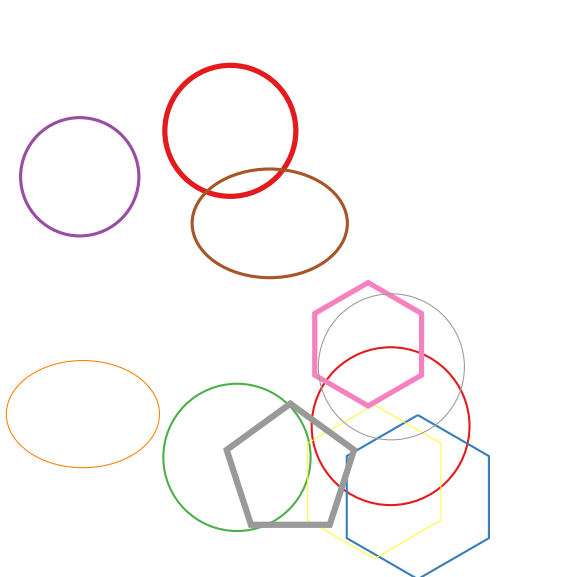[{"shape": "circle", "thickness": 2.5, "radius": 0.57, "center": [0.399, 0.773]}, {"shape": "circle", "thickness": 1, "radius": 0.68, "center": [0.676, 0.261]}, {"shape": "hexagon", "thickness": 1, "radius": 0.71, "center": [0.724, 0.138]}, {"shape": "circle", "thickness": 1, "radius": 0.64, "center": [0.41, 0.207]}, {"shape": "circle", "thickness": 1.5, "radius": 0.51, "center": [0.138, 0.693]}, {"shape": "oval", "thickness": 0.5, "radius": 0.66, "center": [0.144, 0.282]}, {"shape": "hexagon", "thickness": 0.5, "radius": 0.67, "center": [0.648, 0.165]}, {"shape": "oval", "thickness": 1.5, "radius": 0.67, "center": [0.467, 0.612]}, {"shape": "hexagon", "thickness": 2.5, "radius": 0.53, "center": [0.637, 0.403]}, {"shape": "circle", "thickness": 0.5, "radius": 0.63, "center": [0.678, 0.364]}, {"shape": "pentagon", "thickness": 3, "radius": 0.58, "center": [0.503, 0.184]}]